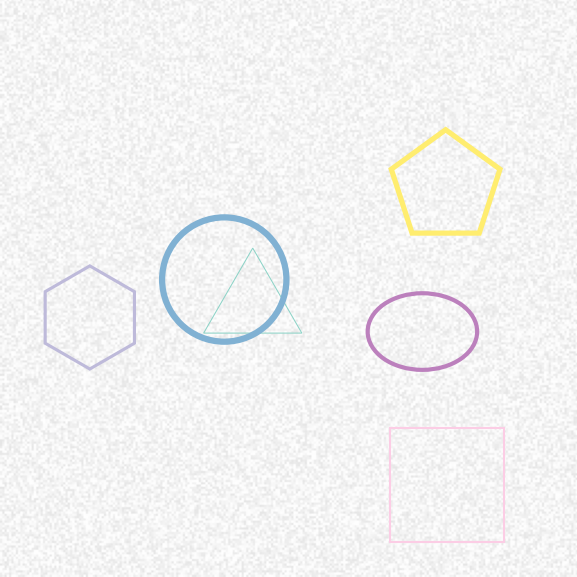[{"shape": "triangle", "thickness": 0.5, "radius": 0.49, "center": [0.438, 0.471]}, {"shape": "hexagon", "thickness": 1.5, "radius": 0.45, "center": [0.156, 0.449]}, {"shape": "circle", "thickness": 3, "radius": 0.54, "center": [0.388, 0.515]}, {"shape": "square", "thickness": 1, "radius": 0.5, "center": [0.774, 0.159]}, {"shape": "oval", "thickness": 2, "radius": 0.47, "center": [0.731, 0.425]}, {"shape": "pentagon", "thickness": 2.5, "radius": 0.49, "center": [0.772, 0.676]}]